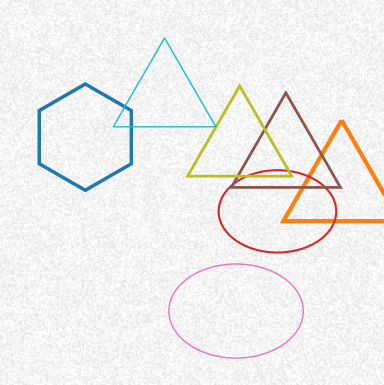[{"shape": "hexagon", "thickness": 2.5, "radius": 0.69, "center": [0.222, 0.644]}, {"shape": "triangle", "thickness": 3, "radius": 0.87, "center": [0.887, 0.513]}, {"shape": "oval", "thickness": 1.5, "radius": 0.76, "center": [0.721, 0.451]}, {"shape": "triangle", "thickness": 2, "radius": 0.82, "center": [0.743, 0.595]}, {"shape": "oval", "thickness": 1, "radius": 0.87, "center": [0.613, 0.192]}, {"shape": "triangle", "thickness": 2, "radius": 0.78, "center": [0.623, 0.621]}, {"shape": "triangle", "thickness": 1, "radius": 0.77, "center": [0.427, 0.748]}]